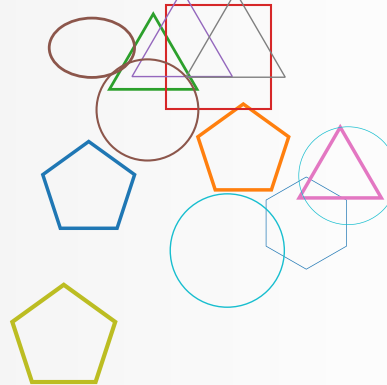[{"shape": "pentagon", "thickness": 2.5, "radius": 0.62, "center": [0.229, 0.508]}, {"shape": "hexagon", "thickness": 0.5, "radius": 0.6, "center": [0.79, 0.421]}, {"shape": "pentagon", "thickness": 2.5, "radius": 0.62, "center": [0.628, 0.607]}, {"shape": "triangle", "thickness": 2, "radius": 0.65, "center": [0.396, 0.833]}, {"shape": "square", "thickness": 1.5, "radius": 0.67, "center": [0.564, 0.851]}, {"shape": "triangle", "thickness": 1, "radius": 0.75, "center": [0.47, 0.876]}, {"shape": "oval", "thickness": 2, "radius": 0.55, "center": [0.237, 0.876]}, {"shape": "circle", "thickness": 1.5, "radius": 0.66, "center": [0.381, 0.714]}, {"shape": "triangle", "thickness": 2.5, "radius": 0.61, "center": [0.878, 0.547]}, {"shape": "triangle", "thickness": 1, "radius": 0.74, "center": [0.608, 0.873]}, {"shape": "pentagon", "thickness": 3, "radius": 0.7, "center": [0.165, 0.121]}, {"shape": "circle", "thickness": 1, "radius": 0.74, "center": [0.587, 0.349]}, {"shape": "circle", "thickness": 0.5, "radius": 0.64, "center": [0.898, 0.544]}]